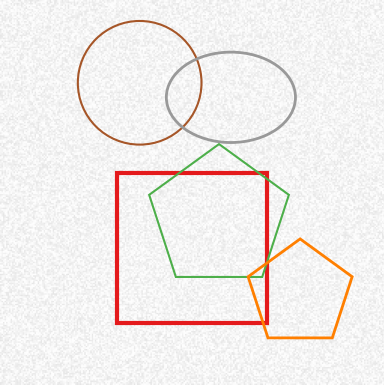[{"shape": "square", "thickness": 3, "radius": 0.97, "center": [0.498, 0.356]}, {"shape": "pentagon", "thickness": 1.5, "radius": 0.95, "center": [0.569, 0.435]}, {"shape": "pentagon", "thickness": 2, "radius": 0.71, "center": [0.78, 0.237]}, {"shape": "circle", "thickness": 1.5, "radius": 0.8, "center": [0.363, 0.785]}, {"shape": "oval", "thickness": 2, "radius": 0.84, "center": [0.6, 0.747]}]